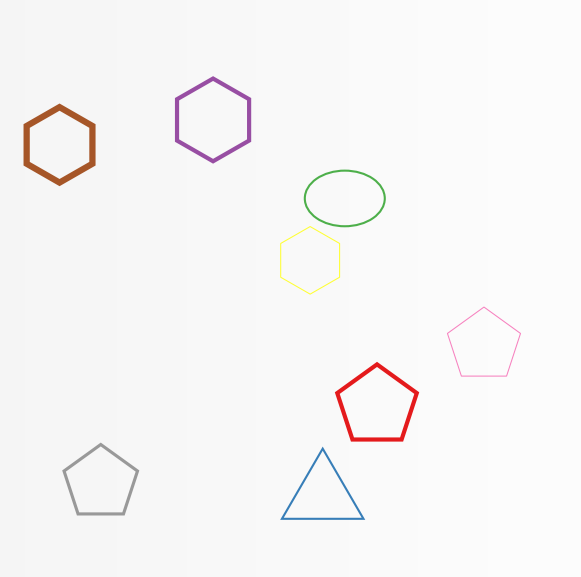[{"shape": "pentagon", "thickness": 2, "radius": 0.36, "center": [0.649, 0.296]}, {"shape": "triangle", "thickness": 1, "radius": 0.4, "center": [0.555, 0.141]}, {"shape": "oval", "thickness": 1, "radius": 0.34, "center": [0.593, 0.656]}, {"shape": "hexagon", "thickness": 2, "radius": 0.36, "center": [0.367, 0.792]}, {"shape": "hexagon", "thickness": 0.5, "radius": 0.29, "center": [0.534, 0.548]}, {"shape": "hexagon", "thickness": 3, "radius": 0.33, "center": [0.102, 0.748]}, {"shape": "pentagon", "thickness": 0.5, "radius": 0.33, "center": [0.833, 0.401]}, {"shape": "pentagon", "thickness": 1.5, "radius": 0.33, "center": [0.173, 0.163]}]